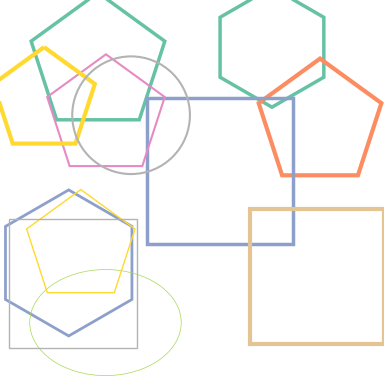[{"shape": "pentagon", "thickness": 2.5, "radius": 0.91, "center": [0.254, 0.837]}, {"shape": "hexagon", "thickness": 2.5, "radius": 0.78, "center": [0.706, 0.877]}, {"shape": "pentagon", "thickness": 3, "radius": 0.84, "center": [0.831, 0.68]}, {"shape": "square", "thickness": 2.5, "radius": 0.95, "center": [0.572, 0.557]}, {"shape": "hexagon", "thickness": 2, "radius": 0.95, "center": [0.178, 0.317]}, {"shape": "pentagon", "thickness": 1.5, "radius": 0.8, "center": [0.275, 0.698]}, {"shape": "oval", "thickness": 0.5, "radius": 0.98, "center": [0.274, 0.162]}, {"shape": "pentagon", "thickness": 1, "radius": 0.74, "center": [0.21, 0.36]}, {"shape": "pentagon", "thickness": 3, "radius": 0.69, "center": [0.114, 0.739]}, {"shape": "square", "thickness": 3, "radius": 0.87, "center": [0.823, 0.282]}, {"shape": "circle", "thickness": 1.5, "radius": 0.76, "center": [0.34, 0.701]}, {"shape": "square", "thickness": 1, "radius": 0.83, "center": [0.189, 0.263]}]